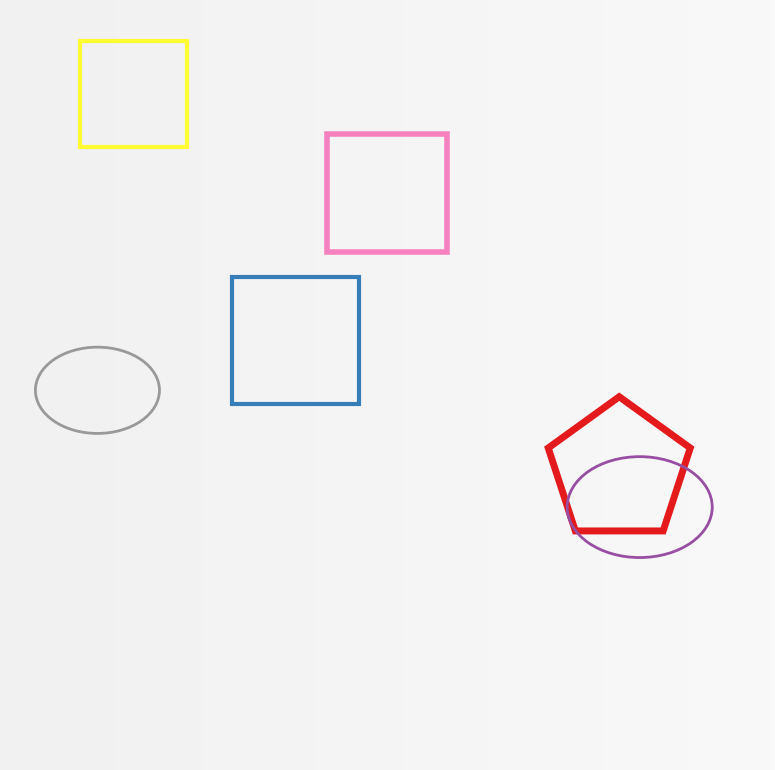[{"shape": "pentagon", "thickness": 2.5, "radius": 0.48, "center": [0.799, 0.388]}, {"shape": "square", "thickness": 1.5, "radius": 0.41, "center": [0.382, 0.558]}, {"shape": "oval", "thickness": 1, "radius": 0.47, "center": [0.825, 0.341]}, {"shape": "square", "thickness": 1.5, "radius": 0.34, "center": [0.172, 0.878]}, {"shape": "square", "thickness": 2, "radius": 0.38, "center": [0.499, 0.749]}, {"shape": "oval", "thickness": 1, "radius": 0.4, "center": [0.126, 0.493]}]